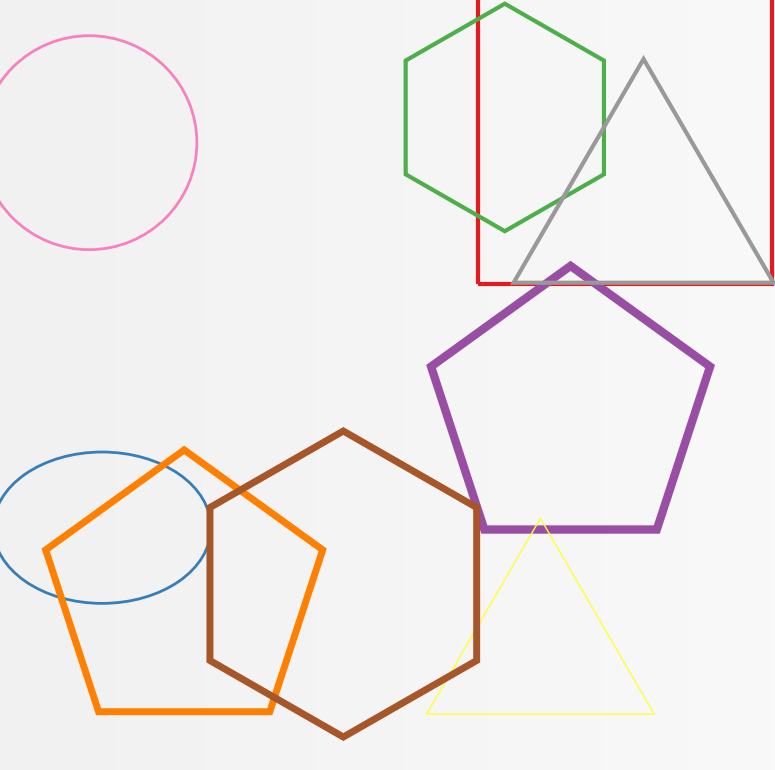[{"shape": "square", "thickness": 1.5, "radius": 0.95, "center": [0.807, 0.822]}, {"shape": "oval", "thickness": 1, "radius": 0.7, "center": [0.132, 0.315]}, {"shape": "hexagon", "thickness": 1.5, "radius": 0.74, "center": [0.651, 0.847]}, {"shape": "pentagon", "thickness": 3, "radius": 0.95, "center": [0.736, 0.465]}, {"shape": "pentagon", "thickness": 2.5, "radius": 0.94, "center": [0.238, 0.228]}, {"shape": "triangle", "thickness": 0.5, "radius": 0.85, "center": [0.697, 0.157]}, {"shape": "hexagon", "thickness": 2.5, "radius": 0.99, "center": [0.443, 0.242]}, {"shape": "circle", "thickness": 1, "radius": 0.69, "center": [0.115, 0.815]}, {"shape": "triangle", "thickness": 1.5, "radius": 0.97, "center": [0.83, 0.73]}]